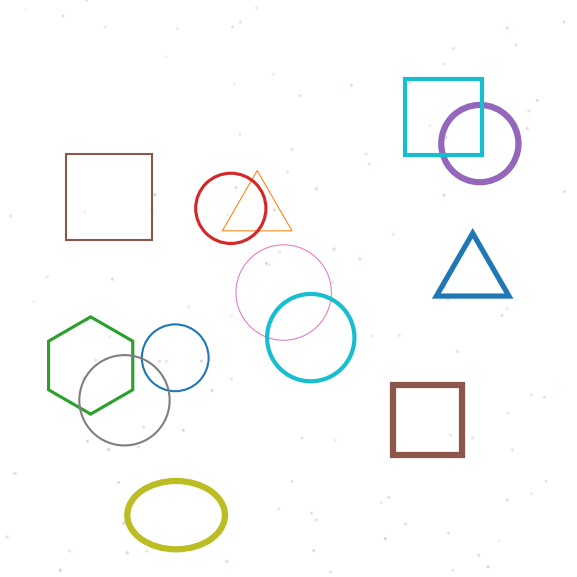[{"shape": "triangle", "thickness": 2.5, "radius": 0.36, "center": [0.818, 0.523]}, {"shape": "circle", "thickness": 1, "radius": 0.29, "center": [0.303, 0.38]}, {"shape": "triangle", "thickness": 0.5, "radius": 0.35, "center": [0.445, 0.634]}, {"shape": "hexagon", "thickness": 1.5, "radius": 0.42, "center": [0.157, 0.366]}, {"shape": "circle", "thickness": 1.5, "radius": 0.3, "center": [0.4, 0.638]}, {"shape": "circle", "thickness": 3, "radius": 0.33, "center": [0.831, 0.75]}, {"shape": "square", "thickness": 3, "radius": 0.3, "center": [0.74, 0.272]}, {"shape": "square", "thickness": 1, "radius": 0.37, "center": [0.188, 0.658]}, {"shape": "circle", "thickness": 0.5, "radius": 0.41, "center": [0.491, 0.493]}, {"shape": "circle", "thickness": 1, "radius": 0.39, "center": [0.216, 0.306]}, {"shape": "oval", "thickness": 3, "radius": 0.42, "center": [0.305, 0.107]}, {"shape": "square", "thickness": 2, "radius": 0.33, "center": [0.769, 0.797]}, {"shape": "circle", "thickness": 2, "radius": 0.38, "center": [0.538, 0.414]}]